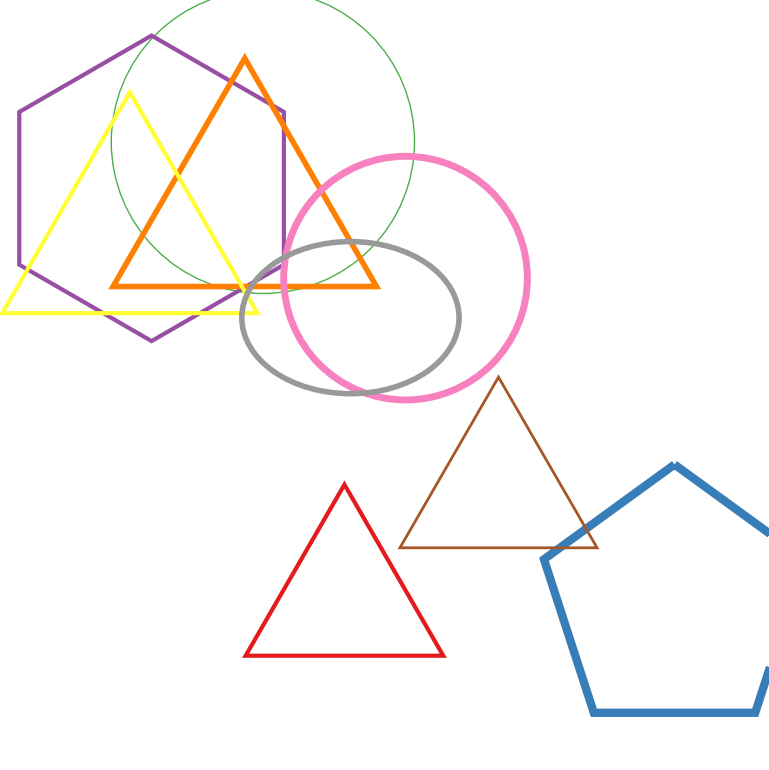[{"shape": "triangle", "thickness": 1.5, "radius": 0.74, "center": [0.447, 0.223]}, {"shape": "pentagon", "thickness": 3, "radius": 0.89, "center": [0.876, 0.219]}, {"shape": "circle", "thickness": 0.5, "radius": 0.98, "center": [0.341, 0.816]}, {"shape": "hexagon", "thickness": 1.5, "radius": 0.99, "center": [0.197, 0.755]}, {"shape": "triangle", "thickness": 2, "radius": 0.99, "center": [0.318, 0.727]}, {"shape": "triangle", "thickness": 1.5, "radius": 0.96, "center": [0.169, 0.689]}, {"shape": "triangle", "thickness": 1, "radius": 0.74, "center": [0.647, 0.362]}, {"shape": "circle", "thickness": 2.5, "radius": 0.79, "center": [0.527, 0.639]}, {"shape": "oval", "thickness": 2, "radius": 0.71, "center": [0.455, 0.587]}]